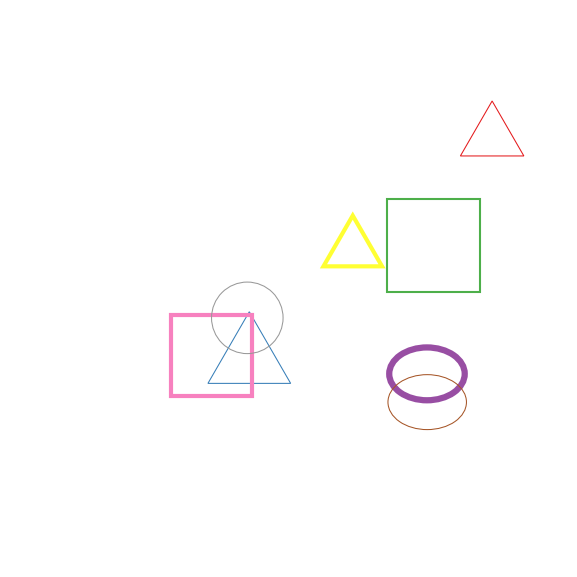[{"shape": "triangle", "thickness": 0.5, "radius": 0.32, "center": [0.852, 0.761]}, {"shape": "triangle", "thickness": 0.5, "radius": 0.41, "center": [0.432, 0.377]}, {"shape": "square", "thickness": 1, "radius": 0.41, "center": [0.751, 0.574]}, {"shape": "oval", "thickness": 3, "radius": 0.33, "center": [0.739, 0.352]}, {"shape": "triangle", "thickness": 2, "radius": 0.29, "center": [0.611, 0.567]}, {"shape": "oval", "thickness": 0.5, "radius": 0.34, "center": [0.74, 0.303]}, {"shape": "square", "thickness": 2, "radius": 0.35, "center": [0.366, 0.383]}, {"shape": "circle", "thickness": 0.5, "radius": 0.31, "center": [0.428, 0.449]}]